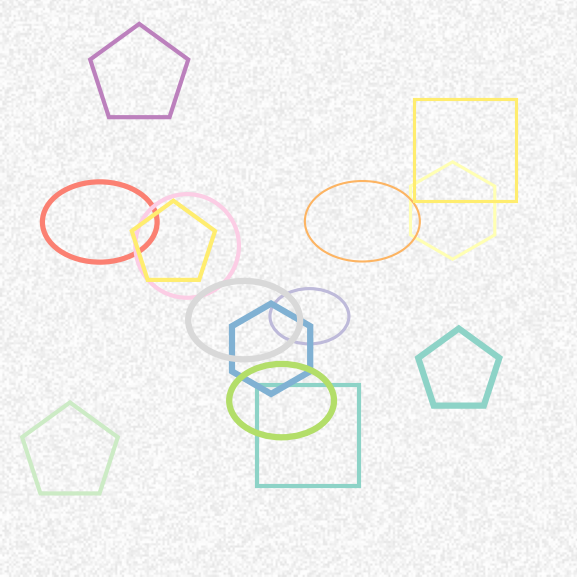[{"shape": "pentagon", "thickness": 3, "radius": 0.37, "center": [0.794, 0.356]}, {"shape": "square", "thickness": 2, "radius": 0.44, "center": [0.534, 0.245]}, {"shape": "hexagon", "thickness": 1.5, "radius": 0.42, "center": [0.784, 0.635]}, {"shape": "oval", "thickness": 1.5, "radius": 0.34, "center": [0.536, 0.452]}, {"shape": "oval", "thickness": 2.5, "radius": 0.5, "center": [0.173, 0.615]}, {"shape": "hexagon", "thickness": 3, "radius": 0.39, "center": [0.469, 0.395]}, {"shape": "oval", "thickness": 1, "radius": 0.5, "center": [0.627, 0.616]}, {"shape": "oval", "thickness": 3, "radius": 0.45, "center": [0.488, 0.305]}, {"shape": "circle", "thickness": 2, "radius": 0.45, "center": [0.324, 0.573]}, {"shape": "oval", "thickness": 3, "radius": 0.48, "center": [0.423, 0.445]}, {"shape": "pentagon", "thickness": 2, "radius": 0.45, "center": [0.241, 0.868]}, {"shape": "pentagon", "thickness": 2, "radius": 0.44, "center": [0.121, 0.215]}, {"shape": "square", "thickness": 1.5, "radius": 0.44, "center": [0.806, 0.74]}, {"shape": "pentagon", "thickness": 2, "radius": 0.38, "center": [0.3, 0.576]}]